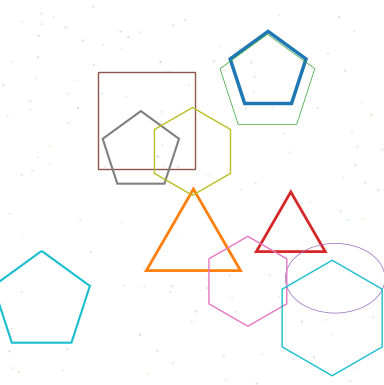[{"shape": "pentagon", "thickness": 2.5, "radius": 0.52, "center": [0.696, 0.815]}, {"shape": "triangle", "thickness": 2, "radius": 0.71, "center": [0.502, 0.368]}, {"shape": "pentagon", "thickness": 0.5, "radius": 0.65, "center": [0.695, 0.782]}, {"shape": "triangle", "thickness": 2, "radius": 0.52, "center": [0.755, 0.398]}, {"shape": "oval", "thickness": 0.5, "radius": 0.65, "center": [0.871, 0.277]}, {"shape": "square", "thickness": 1, "radius": 0.63, "center": [0.38, 0.687]}, {"shape": "hexagon", "thickness": 1, "radius": 0.58, "center": [0.644, 0.269]}, {"shape": "pentagon", "thickness": 1.5, "radius": 0.52, "center": [0.366, 0.607]}, {"shape": "hexagon", "thickness": 1, "radius": 0.57, "center": [0.5, 0.607]}, {"shape": "hexagon", "thickness": 1, "radius": 0.75, "center": [0.863, 0.174]}, {"shape": "pentagon", "thickness": 1.5, "radius": 0.66, "center": [0.108, 0.216]}]